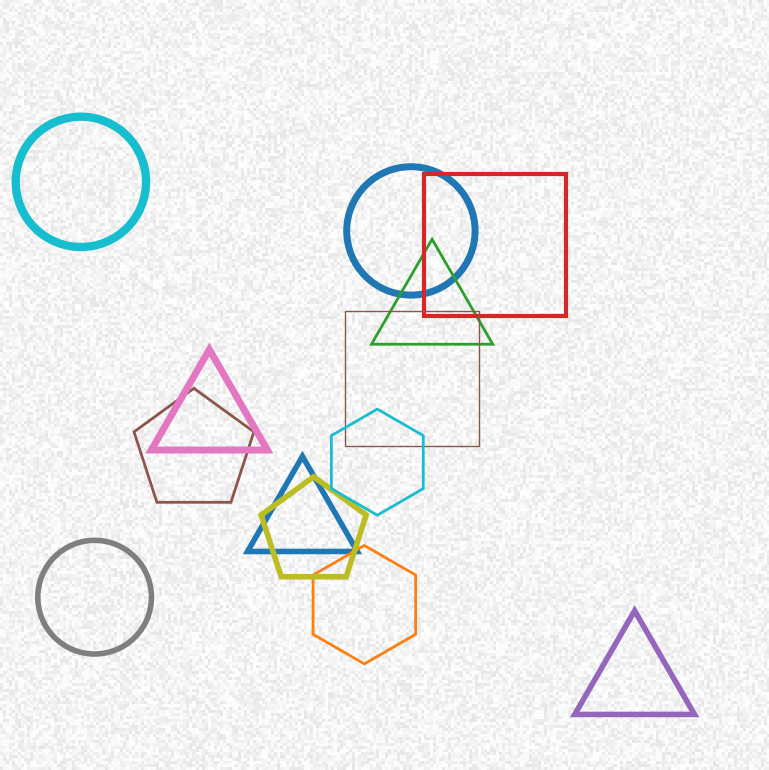[{"shape": "triangle", "thickness": 2, "radius": 0.41, "center": [0.393, 0.325]}, {"shape": "circle", "thickness": 2.5, "radius": 0.42, "center": [0.534, 0.7]}, {"shape": "hexagon", "thickness": 1, "radius": 0.38, "center": [0.473, 0.215]}, {"shape": "triangle", "thickness": 1, "radius": 0.45, "center": [0.561, 0.598]}, {"shape": "square", "thickness": 1.5, "radius": 0.46, "center": [0.643, 0.682]}, {"shape": "triangle", "thickness": 2, "radius": 0.45, "center": [0.824, 0.117]}, {"shape": "square", "thickness": 0.5, "radius": 0.44, "center": [0.535, 0.509]}, {"shape": "pentagon", "thickness": 1, "radius": 0.41, "center": [0.252, 0.414]}, {"shape": "triangle", "thickness": 2.5, "radius": 0.44, "center": [0.272, 0.459]}, {"shape": "circle", "thickness": 2, "radius": 0.37, "center": [0.123, 0.224]}, {"shape": "pentagon", "thickness": 2, "radius": 0.36, "center": [0.407, 0.309]}, {"shape": "circle", "thickness": 3, "radius": 0.42, "center": [0.105, 0.764]}, {"shape": "hexagon", "thickness": 1, "radius": 0.34, "center": [0.49, 0.4]}]